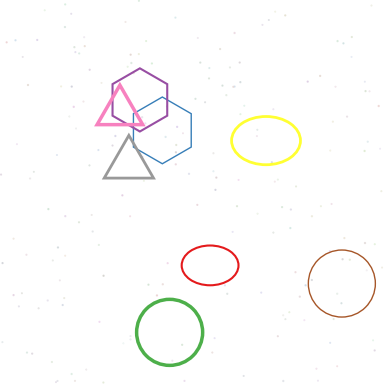[{"shape": "oval", "thickness": 1.5, "radius": 0.37, "center": [0.546, 0.311]}, {"shape": "hexagon", "thickness": 1, "radius": 0.43, "center": [0.422, 0.661]}, {"shape": "circle", "thickness": 2.5, "radius": 0.43, "center": [0.441, 0.137]}, {"shape": "hexagon", "thickness": 1.5, "radius": 0.41, "center": [0.363, 0.74]}, {"shape": "oval", "thickness": 2, "radius": 0.45, "center": [0.691, 0.635]}, {"shape": "circle", "thickness": 1, "radius": 0.44, "center": [0.888, 0.264]}, {"shape": "triangle", "thickness": 2.5, "radius": 0.34, "center": [0.311, 0.71]}, {"shape": "triangle", "thickness": 2, "radius": 0.37, "center": [0.335, 0.574]}]